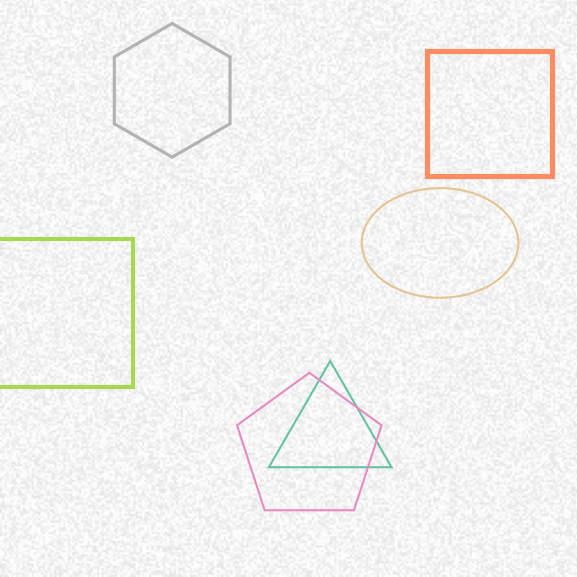[{"shape": "triangle", "thickness": 1, "radius": 0.61, "center": [0.572, 0.251]}, {"shape": "square", "thickness": 2.5, "radius": 0.54, "center": [0.848, 0.803]}, {"shape": "pentagon", "thickness": 1, "radius": 0.66, "center": [0.536, 0.222]}, {"shape": "square", "thickness": 2, "radius": 0.64, "center": [0.101, 0.457]}, {"shape": "oval", "thickness": 1, "radius": 0.68, "center": [0.762, 0.578]}, {"shape": "hexagon", "thickness": 1.5, "radius": 0.58, "center": [0.298, 0.843]}]